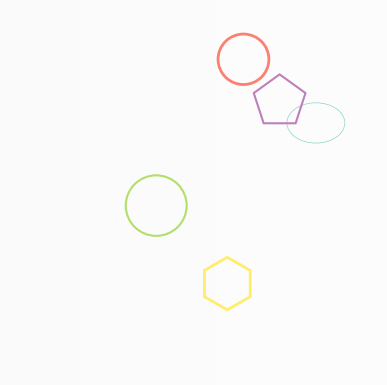[{"shape": "oval", "thickness": 0.5, "radius": 0.37, "center": [0.815, 0.681]}, {"shape": "circle", "thickness": 2, "radius": 0.33, "center": [0.628, 0.846]}, {"shape": "circle", "thickness": 1.5, "radius": 0.39, "center": [0.403, 0.466]}, {"shape": "pentagon", "thickness": 1.5, "radius": 0.35, "center": [0.722, 0.737]}, {"shape": "hexagon", "thickness": 2, "radius": 0.34, "center": [0.587, 0.263]}]